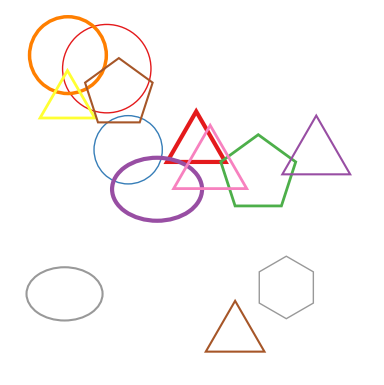[{"shape": "triangle", "thickness": 3, "radius": 0.44, "center": [0.51, 0.623]}, {"shape": "circle", "thickness": 1, "radius": 0.57, "center": [0.277, 0.822]}, {"shape": "circle", "thickness": 1, "radius": 0.44, "center": [0.333, 0.611]}, {"shape": "pentagon", "thickness": 2, "radius": 0.51, "center": [0.671, 0.548]}, {"shape": "oval", "thickness": 3, "radius": 0.58, "center": [0.408, 0.508]}, {"shape": "triangle", "thickness": 1.5, "radius": 0.51, "center": [0.821, 0.598]}, {"shape": "circle", "thickness": 2.5, "radius": 0.5, "center": [0.176, 0.857]}, {"shape": "triangle", "thickness": 2, "radius": 0.41, "center": [0.175, 0.735]}, {"shape": "triangle", "thickness": 1.5, "radius": 0.44, "center": [0.611, 0.131]}, {"shape": "pentagon", "thickness": 1.5, "radius": 0.46, "center": [0.309, 0.757]}, {"shape": "triangle", "thickness": 2, "radius": 0.55, "center": [0.546, 0.565]}, {"shape": "hexagon", "thickness": 1, "radius": 0.41, "center": [0.744, 0.253]}, {"shape": "oval", "thickness": 1.5, "radius": 0.49, "center": [0.168, 0.237]}]